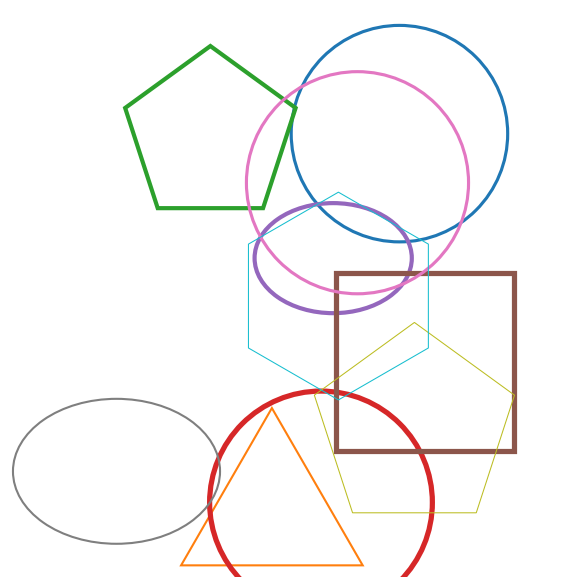[{"shape": "circle", "thickness": 1.5, "radius": 0.94, "center": [0.692, 0.768]}, {"shape": "triangle", "thickness": 1, "radius": 0.91, "center": [0.471, 0.111]}, {"shape": "pentagon", "thickness": 2, "radius": 0.78, "center": [0.364, 0.764]}, {"shape": "circle", "thickness": 2.5, "radius": 0.96, "center": [0.556, 0.129]}, {"shape": "oval", "thickness": 2, "radius": 0.68, "center": [0.577, 0.552]}, {"shape": "square", "thickness": 2.5, "radius": 0.77, "center": [0.736, 0.373]}, {"shape": "circle", "thickness": 1.5, "radius": 0.96, "center": [0.619, 0.683]}, {"shape": "oval", "thickness": 1, "radius": 0.9, "center": [0.202, 0.183]}, {"shape": "pentagon", "thickness": 0.5, "radius": 0.91, "center": [0.718, 0.259]}, {"shape": "hexagon", "thickness": 0.5, "radius": 0.9, "center": [0.586, 0.486]}]